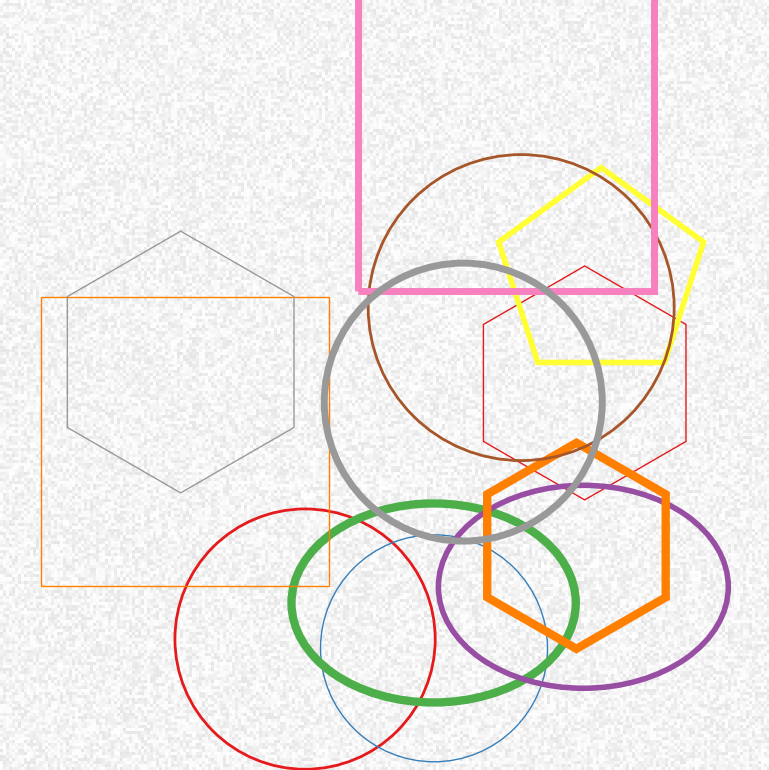[{"shape": "hexagon", "thickness": 0.5, "radius": 0.76, "center": [0.759, 0.503]}, {"shape": "circle", "thickness": 1, "radius": 0.85, "center": [0.396, 0.17]}, {"shape": "circle", "thickness": 0.5, "radius": 0.74, "center": [0.564, 0.158]}, {"shape": "oval", "thickness": 3, "radius": 0.92, "center": [0.563, 0.217]}, {"shape": "oval", "thickness": 2, "radius": 0.94, "center": [0.758, 0.238]}, {"shape": "square", "thickness": 0.5, "radius": 0.94, "center": [0.24, 0.426]}, {"shape": "hexagon", "thickness": 3, "radius": 0.67, "center": [0.749, 0.291]}, {"shape": "pentagon", "thickness": 2, "radius": 0.7, "center": [0.781, 0.642]}, {"shape": "circle", "thickness": 1, "radius": 0.99, "center": [0.677, 0.601]}, {"shape": "square", "thickness": 2.5, "radius": 0.96, "center": [0.657, 0.814]}, {"shape": "circle", "thickness": 2.5, "radius": 0.9, "center": [0.602, 0.478]}, {"shape": "hexagon", "thickness": 0.5, "radius": 0.85, "center": [0.235, 0.53]}]